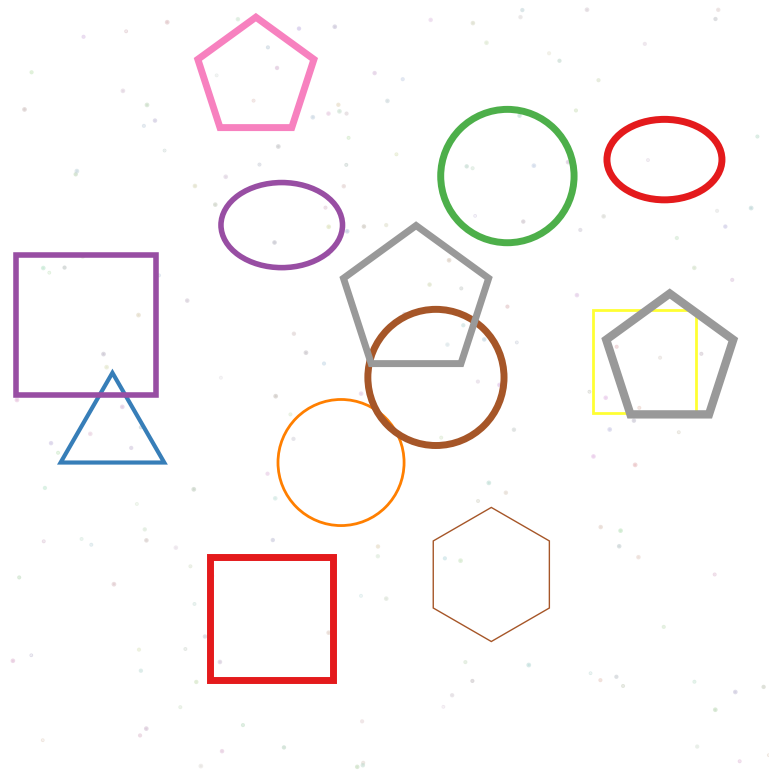[{"shape": "square", "thickness": 2.5, "radius": 0.4, "center": [0.353, 0.196]}, {"shape": "oval", "thickness": 2.5, "radius": 0.37, "center": [0.863, 0.793]}, {"shape": "triangle", "thickness": 1.5, "radius": 0.39, "center": [0.146, 0.438]}, {"shape": "circle", "thickness": 2.5, "radius": 0.43, "center": [0.659, 0.771]}, {"shape": "square", "thickness": 2, "radius": 0.45, "center": [0.112, 0.578]}, {"shape": "oval", "thickness": 2, "radius": 0.39, "center": [0.366, 0.708]}, {"shape": "circle", "thickness": 1, "radius": 0.41, "center": [0.443, 0.399]}, {"shape": "square", "thickness": 1, "radius": 0.33, "center": [0.837, 0.53]}, {"shape": "circle", "thickness": 2.5, "radius": 0.44, "center": [0.566, 0.51]}, {"shape": "hexagon", "thickness": 0.5, "radius": 0.44, "center": [0.638, 0.254]}, {"shape": "pentagon", "thickness": 2.5, "radius": 0.4, "center": [0.332, 0.898]}, {"shape": "pentagon", "thickness": 2.5, "radius": 0.5, "center": [0.54, 0.608]}, {"shape": "pentagon", "thickness": 3, "radius": 0.43, "center": [0.87, 0.532]}]